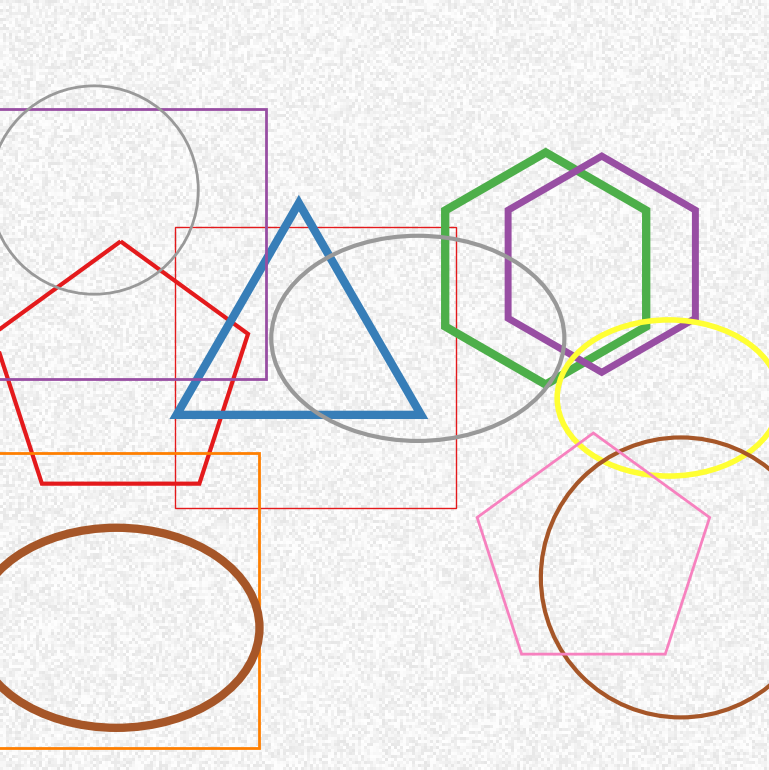[{"shape": "square", "thickness": 0.5, "radius": 0.91, "center": [0.409, 0.523]}, {"shape": "pentagon", "thickness": 1.5, "radius": 0.87, "center": [0.157, 0.513]}, {"shape": "triangle", "thickness": 3, "radius": 0.92, "center": [0.388, 0.553]}, {"shape": "hexagon", "thickness": 3, "radius": 0.75, "center": [0.709, 0.651]}, {"shape": "square", "thickness": 1, "radius": 0.88, "center": [0.17, 0.683]}, {"shape": "hexagon", "thickness": 2.5, "radius": 0.7, "center": [0.781, 0.657]}, {"shape": "square", "thickness": 1, "radius": 0.96, "center": [0.145, 0.22]}, {"shape": "oval", "thickness": 2, "radius": 0.72, "center": [0.868, 0.483]}, {"shape": "oval", "thickness": 3, "radius": 0.93, "center": [0.151, 0.185]}, {"shape": "circle", "thickness": 1.5, "radius": 0.91, "center": [0.884, 0.25]}, {"shape": "pentagon", "thickness": 1, "radius": 0.79, "center": [0.771, 0.279]}, {"shape": "oval", "thickness": 1.5, "radius": 0.95, "center": [0.543, 0.561]}, {"shape": "circle", "thickness": 1, "radius": 0.68, "center": [0.122, 0.753]}]